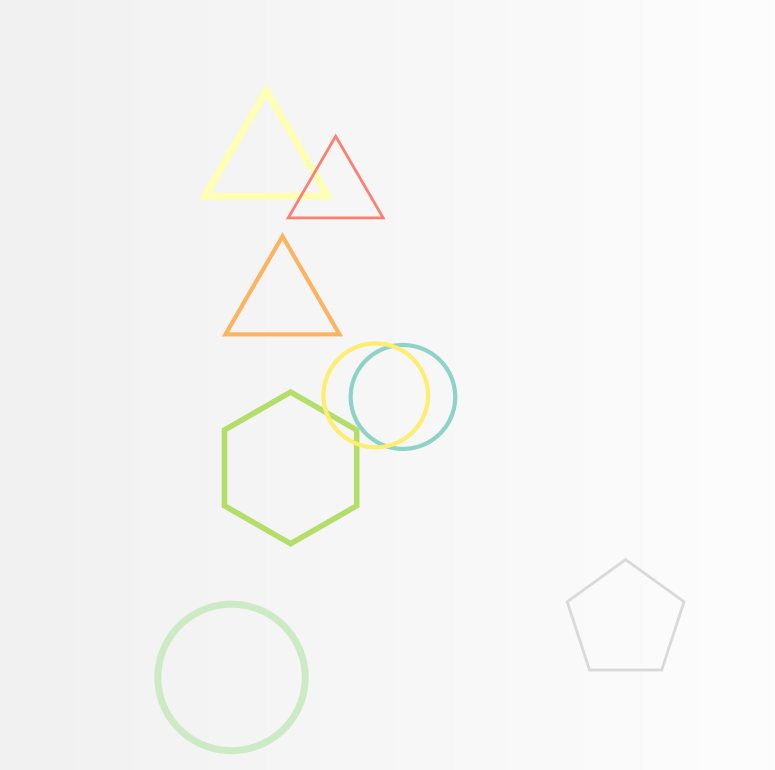[{"shape": "circle", "thickness": 1.5, "radius": 0.34, "center": [0.52, 0.484]}, {"shape": "triangle", "thickness": 2.5, "radius": 0.46, "center": [0.344, 0.791]}, {"shape": "triangle", "thickness": 1, "radius": 0.35, "center": [0.433, 0.752]}, {"shape": "triangle", "thickness": 1.5, "radius": 0.42, "center": [0.364, 0.608]}, {"shape": "hexagon", "thickness": 2, "radius": 0.49, "center": [0.375, 0.392]}, {"shape": "pentagon", "thickness": 1, "radius": 0.4, "center": [0.807, 0.194]}, {"shape": "circle", "thickness": 2.5, "radius": 0.48, "center": [0.299, 0.12]}, {"shape": "circle", "thickness": 1.5, "radius": 0.34, "center": [0.485, 0.487]}]